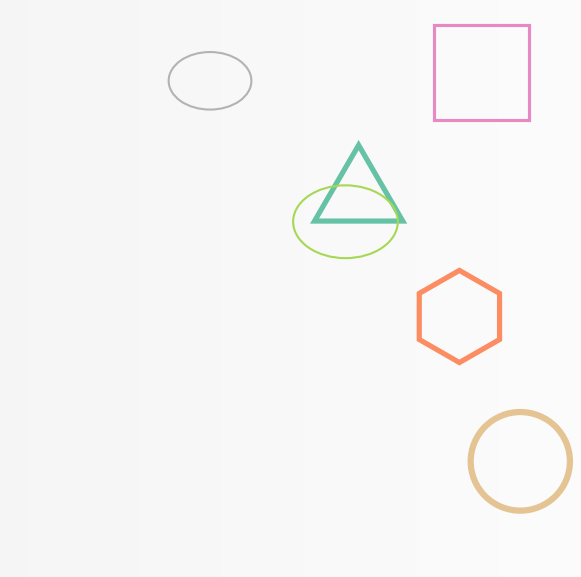[{"shape": "triangle", "thickness": 2.5, "radius": 0.44, "center": [0.617, 0.66]}, {"shape": "hexagon", "thickness": 2.5, "radius": 0.4, "center": [0.79, 0.451]}, {"shape": "square", "thickness": 1.5, "radius": 0.41, "center": [0.828, 0.874]}, {"shape": "oval", "thickness": 1, "radius": 0.45, "center": [0.594, 0.615]}, {"shape": "circle", "thickness": 3, "radius": 0.43, "center": [0.895, 0.2]}, {"shape": "oval", "thickness": 1, "radius": 0.36, "center": [0.361, 0.859]}]